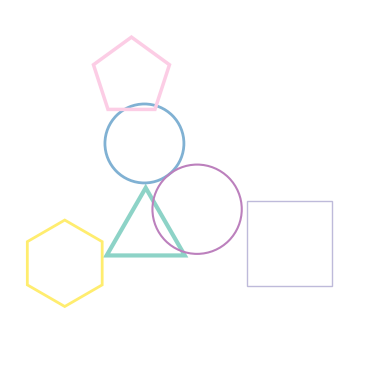[{"shape": "triangle", "thickness": 3, "radius": 0.59, "center": [0.378, 0.395]}, {"shape": "square", "thickness": 1, "radius": 0.55, "center": [0.751, 0.368]}, {"shape": "circle", "thickness": 2, "radius": 0.51, "center": [0.375, 0.627]}, {"shape": "pentagon", "thickness": 2.5, "radius": 0.52, "center": [0.341, 0.8]}, {"shape": "circle", "thickness": 1.5, "radius": 0.58, "center": [0.512, 0.457]}, {"shape": "hexagon", "thickness": 2, "radius": 0.56, "center": [0.168, 0.316]}]